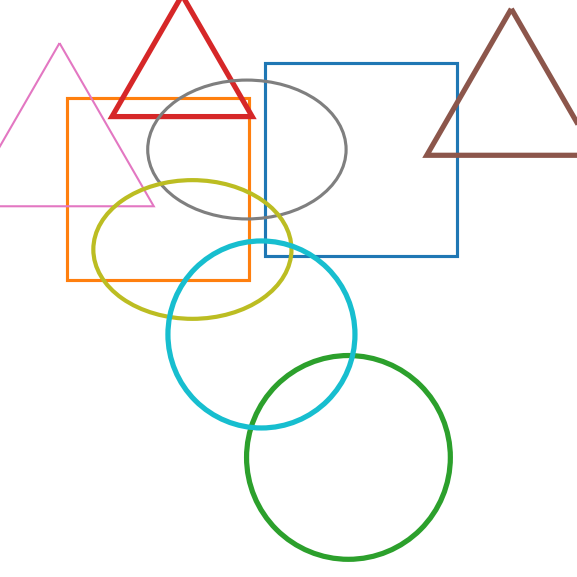[{"shape": "square", "thickness": 1.5, "radius": 0.83, "center": [0.626, 0.723]}, {"shape": "square", "thickness": 1.5, "radius": 0.79, "center": [0.273, 0.672]}, {"shape": "circle", "thickness": 2.5, "radius": 0.88, "center": [0.603, 0.207]}, {"shape": "triangle", "thickness": 2.5, "radius": 0.7, "center": [0.315, 0.867]}, {"shape": "triangle", "thickness": 2.5, "radius": 0.85, "center": [0.885, 0.815]}, {"shape": "triangle", "thickness": 1, "radius": 0.94, "center": [0.103, 0.736]}, {"shape": "oval", "thickness": 1.5, "radius": 0.86, "center": [0.428, 0.74]}, {"shape": "oval", "thickness": 2, "radius": 0.86, "center": [0.333, 0.567]}, {"shape": "circle", "thickness": 2.5, "radius": 0.81, "center": [0.453, 0.42]}]